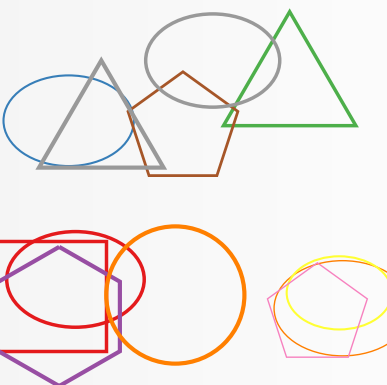[{"shape": "oval", "thickness": 2.5, "radius": 0.89, "center": [0.195, 0.274]}, {"shape": "square", "thickness": 2.5, "radius": 0.71, "center": [0.131, 0.231]}, {"shape": "oval", "thickness": 1.5, "radius": 0.84, "center": [0.177, 0.686]}, {"shape": "triangle", "thickness": 2.5, "radius": 0.99, "center": [0.748, 0.772]}, {"shape": "hexagon", "thickness": 3, "radius": 0.9, "center": [0.153, 0.178]}, {"shape": "oval", "thickness": 1, "radius": 0.88, "center": [0.884, 0.199]}, {"shape": "circle", "thickness": 3, "radius": 0.89, "center": [0.452, 0.234]}, {"shape": "oval", "thickness": 1.5, "radius": 0.68, "center": [0.876, 0.239]}, {"shape": "pentagon", "thickness": 2, "radius": 0.75, "center": [0.472, 0.664]}, {"shape": "pentagon", "thickness": 1, "radius": 0.68, "center": [0.819, 0.182]}, {"shape": "oval", "thickness": 2.5, "radius": 0.86, "center": [0.549, 0.843]}, {"shape": "triangle", "thickness": 3, "radius": 0.93, "center": [0.261, 0.657]}]